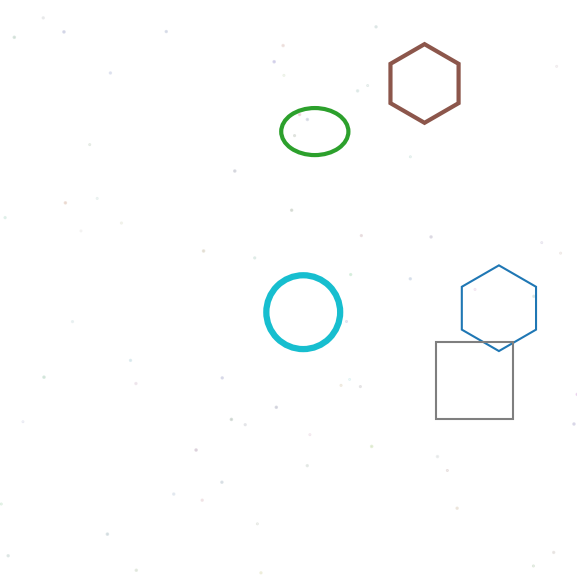[{"shape": "hexagon", "thickness": 1, "radius": 0.37, "center": [0.864, 0.465]}, {"shape": "oval", "thickness": 2, "radius": 0.29, "center": [0.545, 0.771]}, {"shape": "hexagon", "thickness": 2, "radius": 0.34, "center": [0.735, 0.855]}, {"shape": "square", "thickness": 1, "radius": 0.33, "center": [0.822, 0.341]}, {"shape": "circle", "thickness": 3, "radius": 0.32, "center": [0.525, 0.459]}]